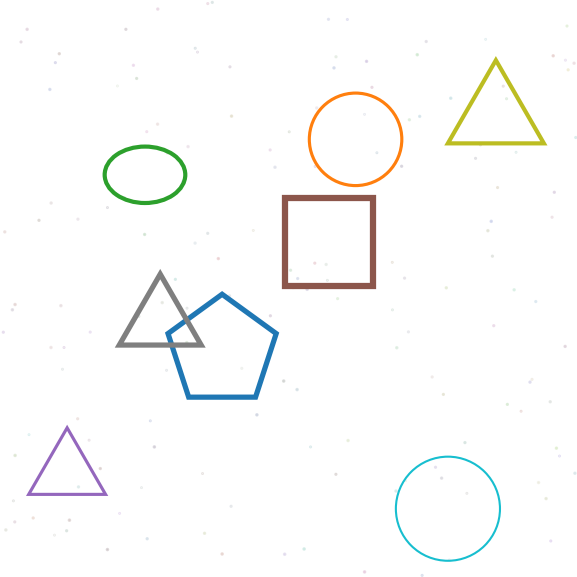[{"shape": "pentagon", "thickness": 2.5, "radius": 0.49, "center": [0.385, 0.391]}, {"shape": "circle", "thickness": 1.5, "radius": 0.4, "center": [0.616, 0.758]}, {"shape": "oval", "thickness": 2, "radius": 0.35, "center": [0.251, 0.696]}, {"shape": "triangle", "thickness": 1.5, "radius": 0.38, "center": [0.116, 0.181]}, {"shape": "square", "thickness": 3, "radius": 0.38, "center": [0.57, 0.58]}, {"shape": "triangle", "thickness": 2.5, "radius": 0.41, "center": [0.277, 0.443]}, {"shape": "triangle", "thickness": 2, "radius": 0.48, "center": [0.859, 0.799]}, {"shape": "circle", "thickness": 1, "radius": 0.45, "center": [0.776, 0.118]}]